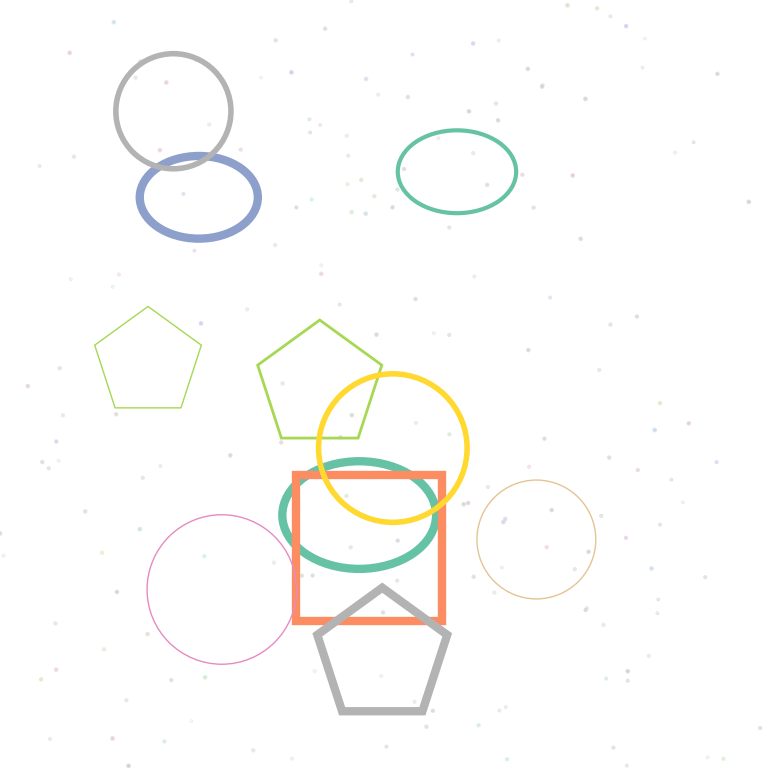[{"shape": "oval", "thickness": 3, "radius": 0.5, "center": [0.467, 0.331]}, {"shape": "oval", "thickness": 1.5, "radius": 0.38, "center": [0.593, 0.777]}, {"shape": "square", "thickness": 3, "radius": 0.47, "center": [0.479, 0.288]}, {"shape": "oval", "thickness": 3, "radius": 0.38, "center": [0.258, 0.744]}, {"shape": "circle", "thickness": 0.5, "radius": 0.49, "center": [0.288, 0.234]}, {"shape": "pentagon", "thickness": 0.5, "radius": 0.36, "center": [0.192, 0.529]}, {"shape": "pentagon", "thickness": 1, "radius": 0.42, "center": [0.415, 0.5]}, {"shape": "circle", "thickness": 2, "radius": 0.48, "center": [0.51, 0.418]}, {"shape": "circle", "thickness": 0.5, "radius": 0.39, "center": [0.697, 0.299]}, {"shape": "pentagon", "thickness": 3, "radius": 0.44, "center": [0.496, 0.148]}, {"shape": "circle", "thickness": 2, "radius": 0.37, "center": [0.225, 0.856]}]